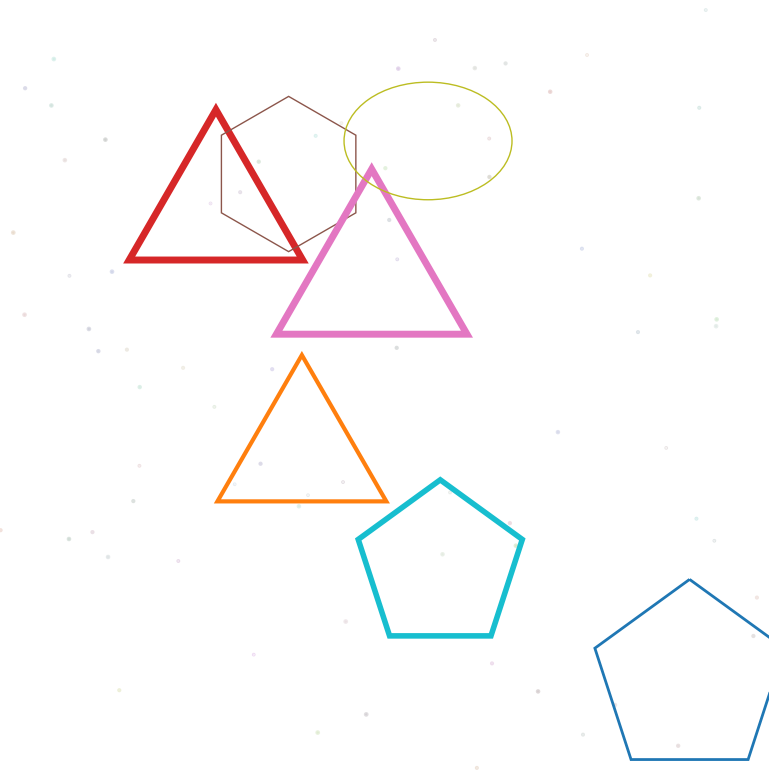[{"shape": "pentagon", "thickness": 1, "radius": 0.65, "center": [0.896, 0.118]}, {"shape": "triangle", "thickness": 1.5, "radius": 0.63, "center": [0.392, 0.412]}, {"shape": "triangle", "thickness": 2.5, "radius": 0.65, "center": [0.28, 0.727]}, {"shape": "hexagon", "thickness": 0.5, "radius": 0.5, "center": [0.375, 0.774]}, {"shape": "triangle", "thickness": 2.5, "radius": 0.71, "center": [0.483, 0.637]}, {"shape": "oval", "thickness": 0.5, "radius": 0.55, "center": [0.556, 0.817]}, {"shape": "pentagon", "thickness": 2, "radius": 0.56, "center": [0.572, 0.265]}]